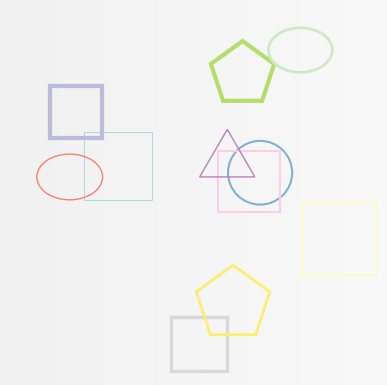[{"shape": "square", "thickness": 0.5, "radius": 0.44, "center": [0.304, 0.569]}, {"shape": "square", "thickness": 1, "radius": 0.47, "center": [0.875, 0.38]}, {"shape": "square", "thickness": 3, "radius": 0.34, "center": [0.196, 0.709]}, {"shape": "oval", "thickness": 1, "radius": 0.42, "center": [0.18, 0.54]}, {"shape": "circle", "thickness": 1.5, "radius": 0.41, "center": [0.671, 0.551]}, {"shape": "pentagon", "thickness": 3, "radius": 0.43, "center": [0.626, 0.808]}, {"shape": "square", "thickness": 1.5, "radius": 0.4, "center": [0.642, 0.53]}, {"shape": "square", "thickness": 2.5, "radius": 0.36, "center": [0.513, 0.107]}, {"shape": "triangle", "thickness": 1, "radius": 0.41, "center": [0.586, 0.582]}, {"shape": "oval", "thickness": 2, "radius": 0.41, "center": [0.775, 0.87]}, {"shape": "pentagon", "thickness": 2, "radius": 0.5, "center": [0.601, 0.212]}]